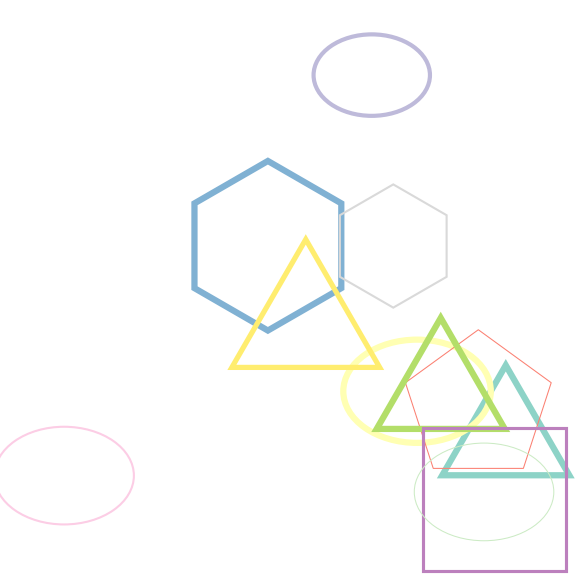[{"shape": "triangle", "thickness": 3, "radius": 0.63, "center": [0.876, 0.24]}, {"shape": "oval", "thickness": 3, "radius": 0.64, "center": [0.722, 0.322]}, {"shape": "oval", "thickness": 2, "radius": 0.5, "center": [0.644, 0.869]}, {"shape": "pentagon", "thickness": 0.5, "radius": 0.66, "center": [0.828, 0.295]}, {"shape": "hexagon", "thickness": 3, "radius": 0.73, "center": [0.464, 0.574]}, {"shape": "triangle", "thickness": 3, "radius": 0.64, "center": [0.763, 0.32]}, {"shape": "oval", "thickness": 1, "radius": 0.6, "center": [0.111, 0.176]}, {"shape": "hexagon", "thickness": 1, "radius": 0.53, "center": [0.681, 0.573]}, {"shape": "square", "thickness": 1.5, "radius": 0.62, "center": [0.856, 0.134]}, {"shape": "oval", "thickness": 0.5, "radius": 0.6, "center": [0.838, 0.147]}, {"shape": "triangle", "thickness": 2.5, "radius": 0.74, "center": [0.529, 0.437]}]